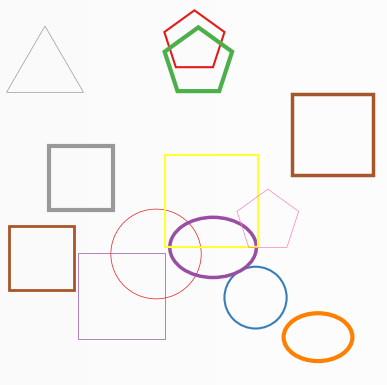[{"shape": "pentagon", "thickness": 1.5, "radius": 0.41, "center": [0.502, 0.892]}, {"shape": "circle", "thickness": 0.5, "radius": 0.58, "center": [0.403, 0.34]}, {"shape": "circle", "thickness": 1.5, "radius": 0.4, "center": [0.659, 0.227]}, {"shape": "pentagon", "thickness": 3, "radius": 0.46, "center": [0.512, 0.837]}, {"shape": "square", "thickness": 0.5, "radius": 0.56, "center": [0.313, 0.23]}, {"shape": "oval", "thickness": 2.5, "radius": 0.56, "center": [0.55, 0.357]}, {"shape": "oval", "thickness": 3, "radius": 0.44, "center": [0.821, 0.124]}, {"shape": "square", "thickness": 1.5, "radius": 0.6, "center": [0.546, 0.478]}, {"shape": "square", "thickness": 2.5, "radius": 0.52, "center": [0.858, 0.65]}, {"shape": "square", "thickness": 2, "radius": 0.42, "center": [0.107, 0.329]}, {"shape": "pentagon", "thickness": 0.5, "radius": 0.42, "center": [0.691, 0.425]}, {"shape": "triangle", "thickness": 0.5, "radius": 0.57, "center": [0.116, 0.818]}, {"shape": "square", "thickness": 3, "radius": 0.42, "center": [0.208, 0.537]}]